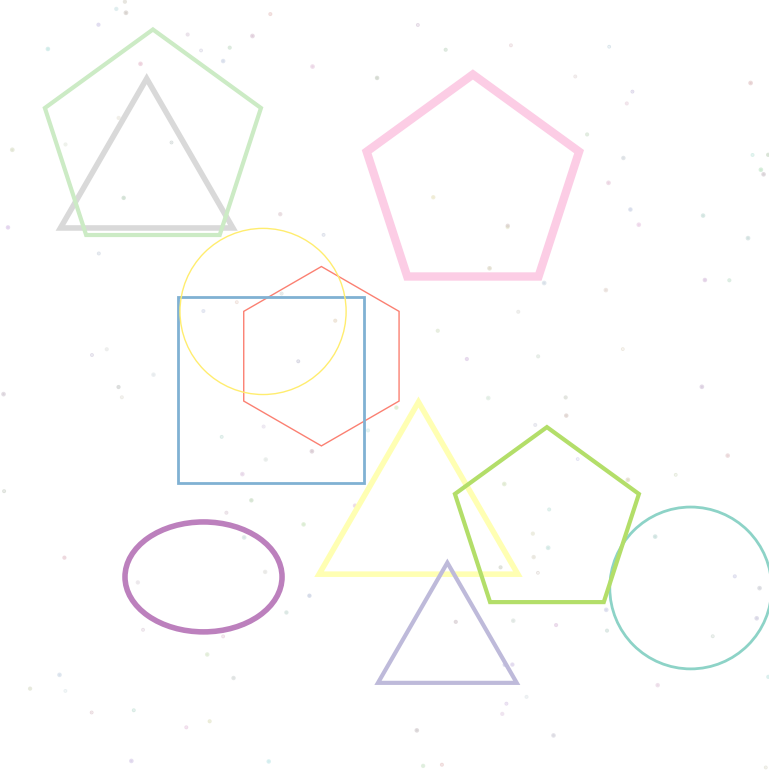[{"shape": "circle", "thickness": 1, "radius": 0.53, "center": [0.897, 0.236]}, {"shape": "triangle", "thickness": 2, "radius": 0.75, "center": [0.543, 0.329]}, {"shape": "triangle", "thickness": 1.5, "radius": 0.52, "center": [0.581, 0.165]}, {"shape": "hexagon", "thickness": 0.5, "radius": 0.58, "center": [0.417, 0.537]}, {"shape": "square", "thickness": 1, "radius": 0.6, "center": [0.352, 0.494]}, {"shape": "pentagon", "thickness": 1.5, "radius": 0.63, "center": [0.71, 0.32]}, {"shape": "pentagon", "thickness": 3, "radius": 0.73, "center": [0.614, 0.758]}, {"shape": "triangle", "thickness": 2, "radius": 0.65, "center": [0.191, 0.769]}, {"shape": "oval", "thickness": 2, "radius": 0.51, "center": [0.264, 0.251]}, {"shape": "pentagon", "thickness": 1.5, "radius": 0.74, "center": [0.199, 0.814]}, {"shape": "circle", "thickness": 0.5, "radius": 0.54, "center": [0.342, 0.596]}]